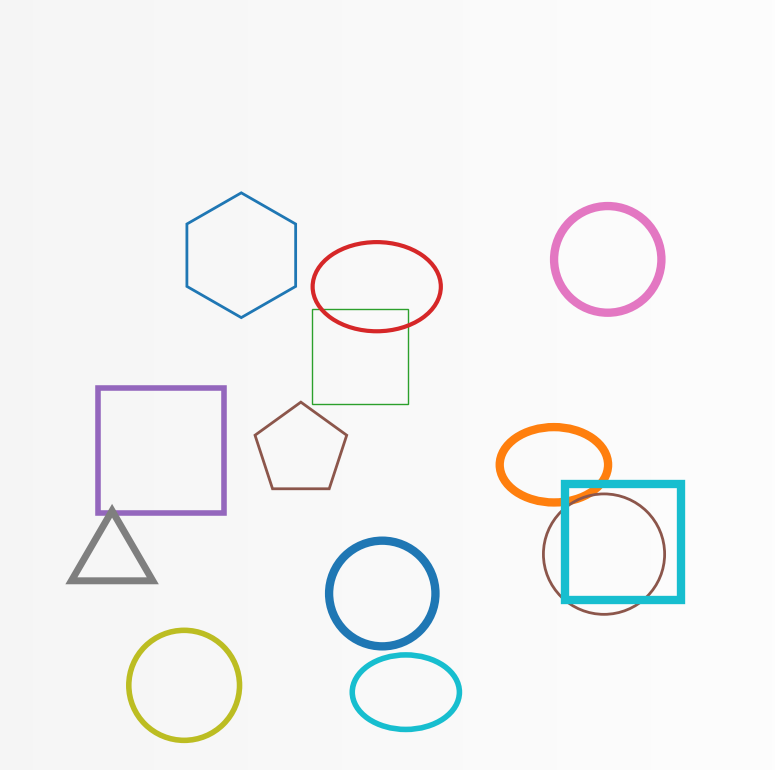[{"shape": "hexagon", "thickness": 1, "radius": 0.41, "center": [0.311, 0.669]}, {"shape": "circle", "thickness": 3, "radius": 0.34, "center": [0.493, 0.229]}, {"shape": "oval", "thickness": 3, "radius": 0.35, "center": [0.715, 0.396]}, {"shape": "square", "thickness": 0.5, "radius": 0.31, "center": [0.464, 0.537]}, {"shape": "oval", "thickness": 1.5, "radius": 0.41, "center": [0.486, 0.628]}, {"shape": "square", "thickness": 2, "radius": 0.41, "center": [0.208, 0.415]}, {"shape": "pentagon", "thickness": 1, "radius": 0.31, "center": [0.388, 0.416]}, {"shape": "circle", "thickness": 1, "radius": 0.39, "center": [0.779, 0.28]}, {"shape": "circle", "thickness": 3, "radius": 0.35, "center": [0.784, 0.663]}, {"shape": "triangle", "thickness": 2.5, "radius": 0.3, "center": [0.145, 0.276]}, {"shape": "circle", "thickness": 2, "radius": 0.36, "center": [0.238, 0.11]}, {"shape": "square", "thickness": 3, "radius": 0.38, "center": [0.804, 0.296]}, {"shape": "oval", "thickness": 2, "radius": 0.35, "center": [0.524, 0.101]}]